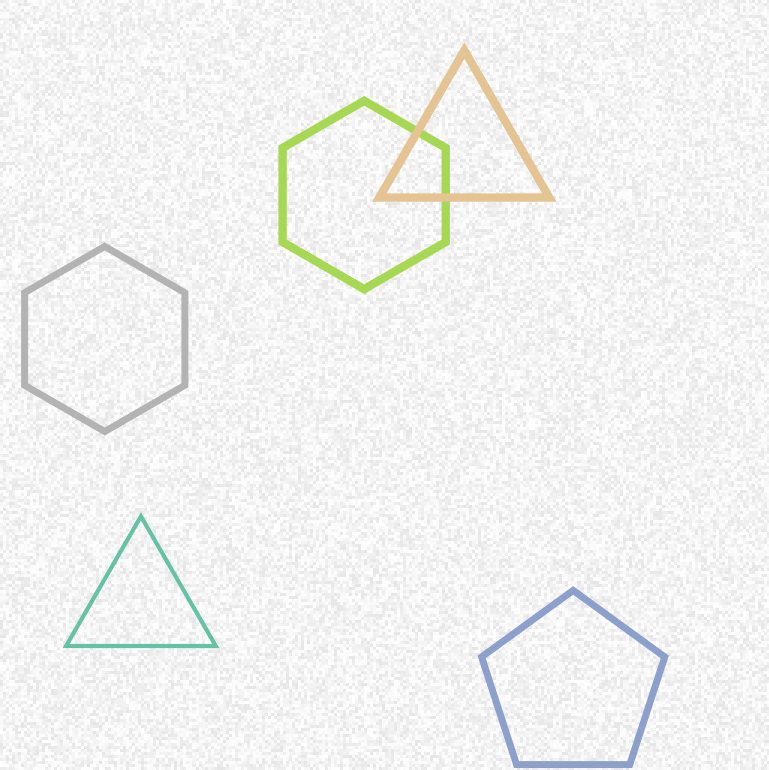[{"shape": "triangle", "thickness": 1.5, "radius": 0.56, "center": [0.183, 0.217]}, {"shape": "pentagon", "thickness": 2.5, "radius": 0.63, "center": [0.744, 0.108]}, {"shape": "hexagon", "thickness": 3, "radius": 0.61, "center": [0.473, 0.747]}, {"shape": "triangle", "thickness": 3, "radius": 0.64, "center": [0.603, 0.807]}, {"shape": "hexagon", "thickness": 2.5, "radius": 0.6, "center": [0.136, 0.56]}]